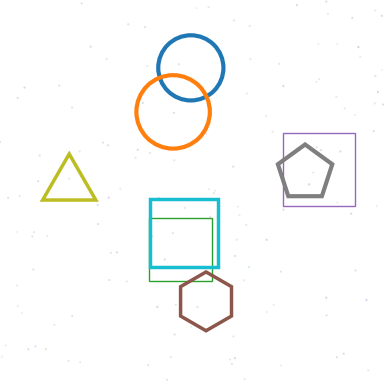[{"shape": "circle", "thickness": 3, "radius": 0.42, "center": [0.496, 0.824]}, {"shape": "circle", "thickness": 3, "radius": 0.48, "center": [0.45, 0.709]}, {"shape": "square", "thickness": 1, "radius": 0.41, "center": [0.469, 0.351]}, {"shape": "square", "thickness": 1, "radius": 0.47, "center": [0.829, 0.56]}, {"shape": "hexagon", "thickness": 2.5, "radius": 0.38, "center": [0.535, 0.217]}, {"shape": "pentagon", "thickness": 3, "radius": 0.37, "center": [0.792, 0.55]}, {"shape": "triangle", "thickness": 2.5, "radius": 0.4, "center": [0.18, 0.52]}, {"shape": "square", "thickness": 2.5, "radius": 0.44, "center": [0.477, 0.395]}]